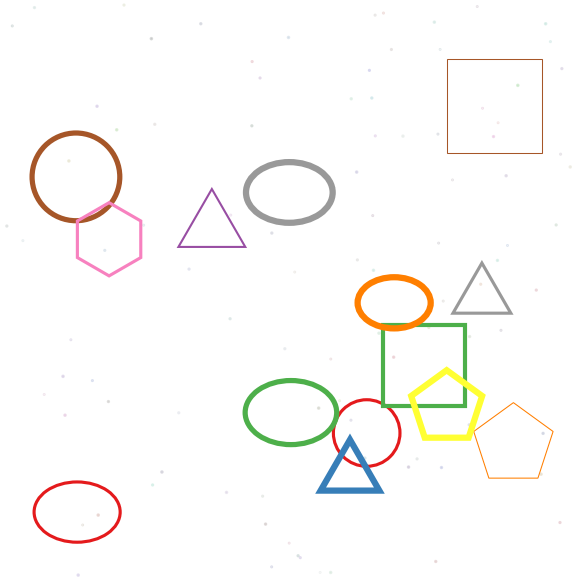[{"shape": "oval", "thickness": 1.5, "radius": 0.37, "center": [0.134, 0.112]}, {"shape": "circle", "thickness": 1.5, "radius": 0.29, "center": [0.635, 0.249]}, {"shape": "triangle", "thickness": 3, "radius": 0.29, "center": [0.606, 0.179]}, {"shape": "square", "thickness": 2, "radius": 0.35, "center": [0.734, 0.366]}, {"shape": "oval", "thickness": 2.5, "radius": 0.4, "center": [0.504, 0.285]}, {"shape": "triangle", "thickness": 1, "radius": 0.33, "center": [0.367, 0.605]}, {"shape": "pentagon", "thickness": 0.5, "radius": 0.36, "center": [0.889, 0.23]}, {"shape": "oval", "thickness": 3, "radius": 0.32, "center": [0.683, 0.475]}, {"shape": "pentagon", "thickness": 3, "radius": 0.32, "center": [0.773, 0.293]}, {"shape": "circle", "thickness": 2.5, "radius": 0.38, "center": [0.131, 0.693]}, {"shape": "square", "thickness": 0.5, "radius": 0.41, "center": [0.856, 0.816]}, {"shape": "hexagon", "thickness": 1.5, "radius": 0.32, "center": [0.189, 0.585]}, {"shape": "triangle", "thickness": 1.5, "radius": 0.29, "center": [0.834, 0.486]}, {"shape": "oval", "thickness": 3, "radius": 0.38, "center": [0.501, 0.666]}]